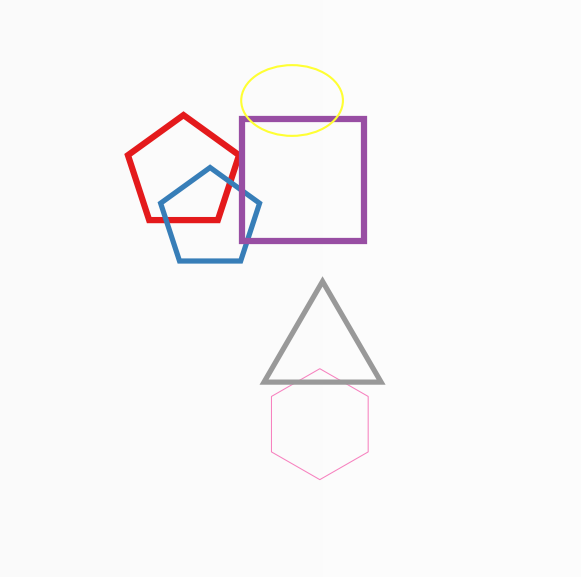[{"shape": "pentagon", "thickness": 3, "radius": 0.5, "center": [0.316, 0.699]}, {"shape": "pentagon", "thickness": 2.5, "radius": 0.45, "center": [0.361, 0.62]}, {"shape": "square", "thickness": 3, "radius": 0.53, "center": [0.521, 0.688]}, {"shape": "oval", "thickness": 1, "radius": 0.44, "center": [0.502, 0.825]}, {"shape": "hexagon", "thickness": 0.5, "radius": 0.48, "center": [0.55, 0.265]}, {"shape": "triangle", "thickness": 2.5, "radius": 0.58, "center": [0.555, 0.396]}]